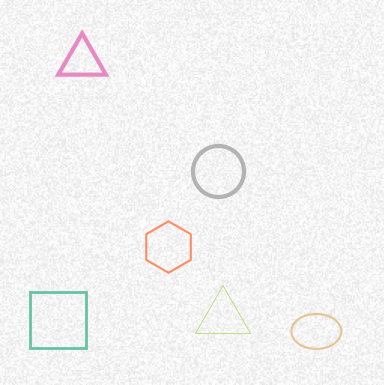[{"shape": "square", "thickness": 2, "radius": 0.37, "center": [0.15, 0.169]}, {"shape": "hexagon", "thickness": 1.5, "radius": 0.33, "center": [0.438, 0.358]}, {"shape": "triangle", "thickness": 3, "radius": 0.36, "center": [0.213, 0.842]}, {"shape": "triangle", "thickness": 0.5, "radius": 0.41, "center": [0.579, 0.175]}, {"shape": "oval", "thickness": 1.5, "radius": 0.32, "center": [0.822, 0.139]}, {"shape": "circle", "thickness": 3, "radius": 0.33, "center": [0.568, 0.555]}]